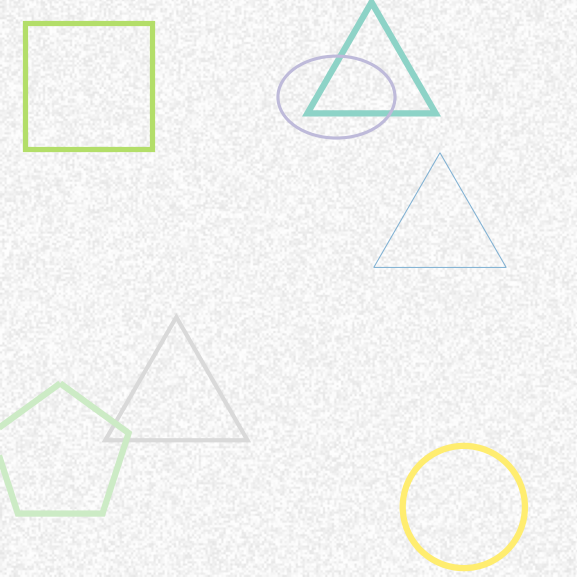[{"shape": "triangle", "thickness": 3, "radius": 0.64, "center": [0.643, 0.867]}, {"shape": "oval", "thickness": 1.5, "radius": 0.51, "center": [0.583, 0.831]}, {"shape": "triangle", "thickness": 0.5, "radius": 0.66, "center": [0.762, 0.602]}, {"shape": "square", "thickness": 2.5, "radius": 0.55, "center": [0.154, 0.85]}, {"shape": "triangle", "thickness": 2, "radius": 0.71, "center": [0.305, 0.308]}, {"shape": "pentagon", "thickness": 3, "radius": 0.62, "center": [0.104, 0.211]}, {"shape": "circle", "thickness": 3, "radius": 0.53, "center": [0.803, 0.121]}]